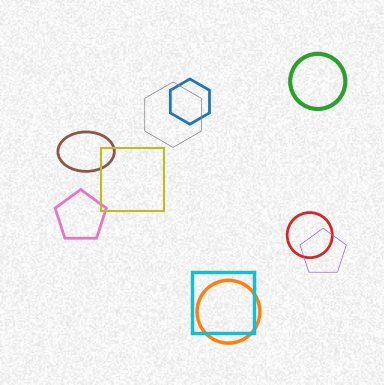[{"shape": "hexagon", "thickness": 2, "radius": 0.29, "center": [0.493, 0.736]}, {"shape": "circle", "thickness": 2.5, "radius": 0.41, "center": [0.593, 0.19]}, {"shape": "circle", "thickness": 3, "radius": 0.36, "center": [0.825, 0.789]}, {"shape": "circle", "thickness": 2, "radius": 0.29, "center": [0.804, 0.389]}, {"shape": "pentagon", "thickness": 0.5, "radius": 0.32, "center": [0.839, 0.344]}, {"shape": "oval", "thickness": 2, "radius": 0.37, "center": [0.224, 0.606]}, {"shape": "pentagon", "thickness": 2, "radius": 0.35, "center": [0.21, 0.438]}, {"shape": "hexagon", "thickness": 0.5, "radius": 0.42, "center": [0.449, 0.702]}, {"shape": "square", "thickness": 1.5, "radius": 0.41, "center": [0.343, 0.535]}, {"shape": "square", "thickness": 2.5, "radius": 0.4, "center": [0.579, 0.215]}]